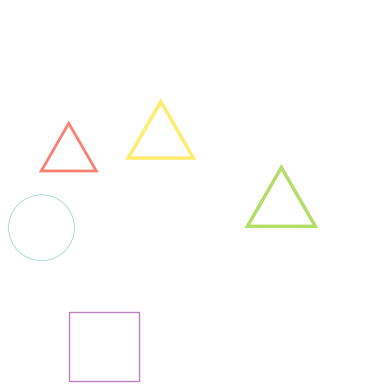[{"shape": "circle", "thickness": 0.5, "radius": 0.43, "center": [0.108, 0.408]}, {"shape": "triangle", "thickness": 2, "radius": 0.41, "center": [0.179, 0.597]}, {"shape": "triangle", "thickness": 2.5, "radius": 0.51, "center": [0.731, 0.463]}, {"shape": "square", "thickness": 1, "radius": 0.45, "center": [0.27, 0.101]}, {"shape": "triangle", "thickness": 2.5, "radius": 0.49, "center": [0.418, 0.638]}]